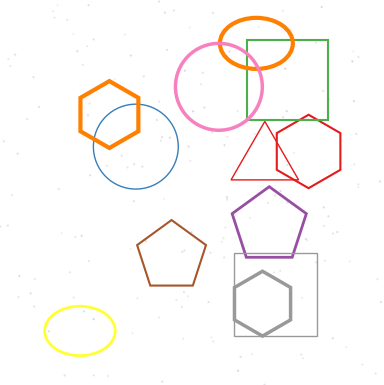[{"shape": "triangle", "thickness": 1, "radius": 0.51, "center": [0.688, 0.583]}, {"shape": "hexagon", "thickness": 1.5, "radius": 0.48, "center": [0.801, 0.607]}, {"shape": "circle", "thickness": 1, "radius": 0.55, "center": [0.353, 0.619]}, {"shape": "square", "thickness": 1.5, "radius": 0.52, "center": [0.747, 0.793]}, {"shape": "pentagon", "thickness": 2, "radius": 0.51, "center": [0.699, 0.414]}, {"shape": "hexagon", "thickness": 3, "radius": 0.43, "center": [0.284, 0.702]}, {"shape": "oval", "thickness": 3, "radius": 0.47, "center": [0.666, 0.887]}, {"shape": "oval", "thickness": 2, "radius": 0.46, "center": [0.208, 0.14]}, {"shape": "pentagon", "thickness": 1.5, "radius": 0.47, "center": [0.446, 0.334]}, {"shape": "circle", "thickness": 2.5, "radius": 0.56, "center": [0.569, 0.775]}, {"shape": "hexagon", "thickness": 2.5, "radius": 0.42, "center": [0.682, 0.211]}, {"shape": "square", "thickness": 1, "radius": 0.54, "center": [0.717, 0.236]}]